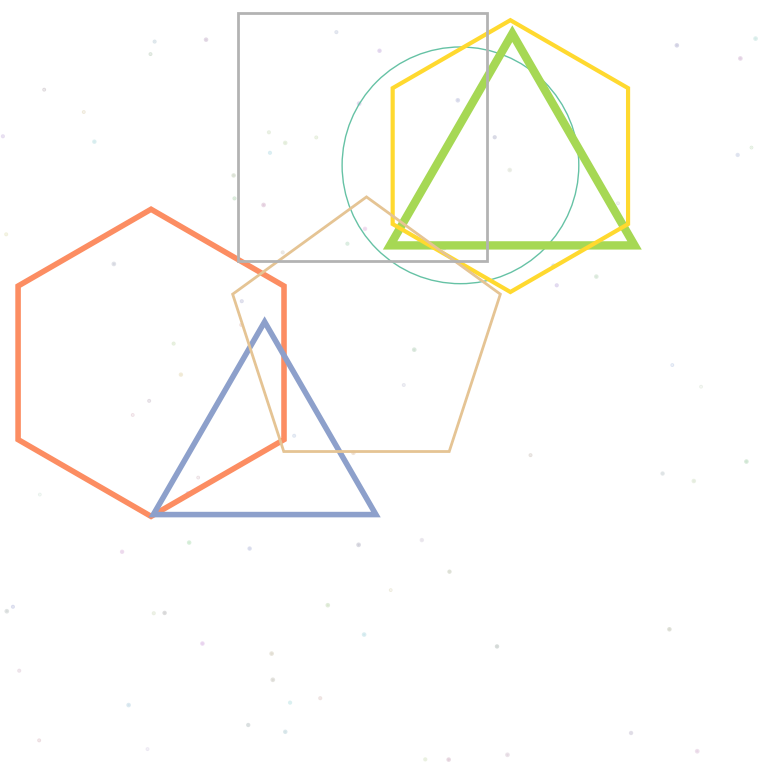[{"shape": "circle", "thickness": 0.5, "radius": 0.77, "center": [0.598, 0.785]}, {"shape": "hexagon", "thickness": 2, "radius": 1.0, "center": [0.196, 0.529]}, {"shape": "triangle", "thickness": 2, "radius": 0.83, "center": [0.344, 0.415]}, {"shape": "triangle", "thickness": 3, "radius": 0.92, "center": [0.665, 0.773]}, {"shape": "hexagon", "thickness": 1.5, "radius": 0.88, "center": [0.663, 0.797]}, {"shape": "pentagon", "thickness": 1, "radius": 0.91, "center": [0.476, 0.561]}, {"shape": "square", "thickness": 1, "radius": 0.81, "center": [0.471, 0.822]}]